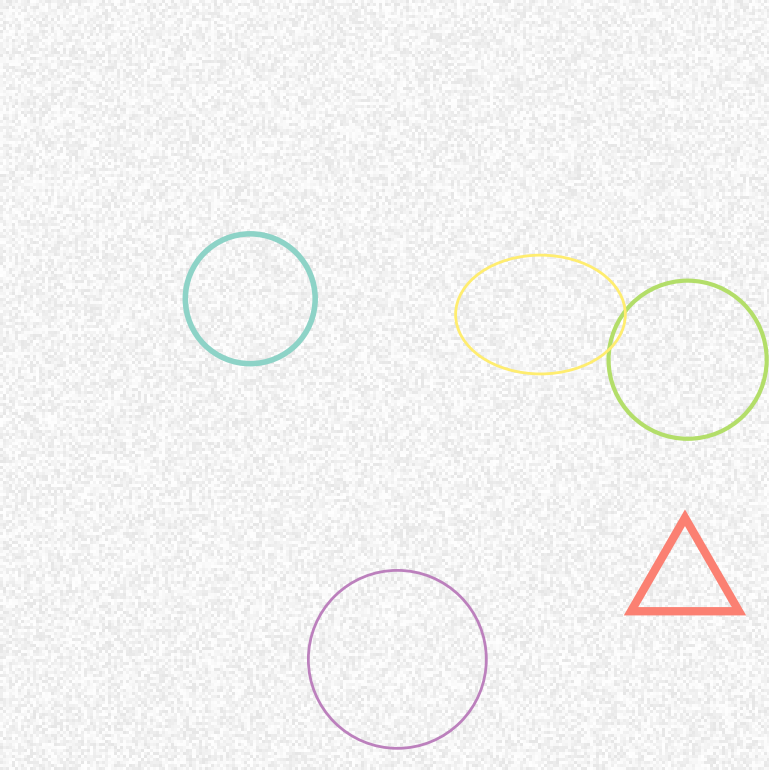[{"shape": "circle", "thickness": 2, "radius": 0.42, "center": [0.325, 0.612]}, {"shape": "triangle", "thickness": 3, "radius": 0.4, "center": [0.89, 0.247]}, {"shape": "circle", "thickness": 1.5, "radius": 0.51, "center": [0.893, 0.533]}, {"shape": "circle", "thickness": 1, "radius": 0.58, "center": [0.516, 0.144]}, {"shape": "oval", "thickness": 1, "radius": 0.55, "center": [0.702, 0.592]}]